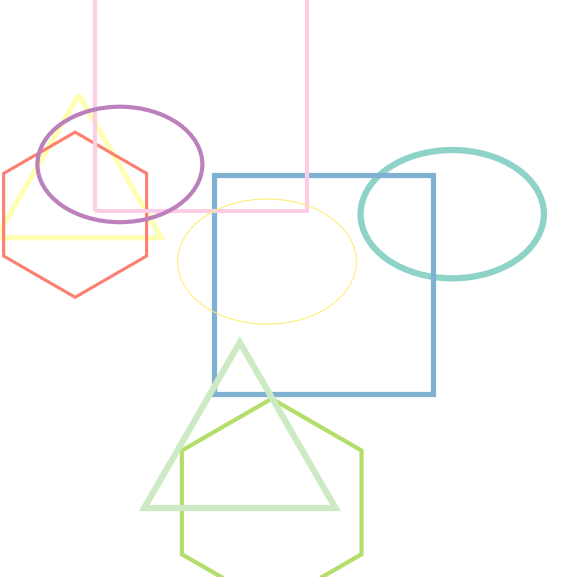[{"shape": "oval", "thickness": 3, "radius": 0.79, "center": [0.783, 0.628]}, {"shape": "triangle", "thickness": 2.5, "radius": 0.83, "center": [0.136, 0.67]}, {"shape": "hexagon", "thickness": 1.5, "radius": 0.71, "center": [0.13, 0.627]}, {"shape": "square", "thickness": 2.5, "radius": 0.95, "center": [0.561, 0.507]}, {"shape": "hexagon", "thickness": 2, "radius": 0.9, "center": [0.47, 0.129]}, {"shape": "square", "thickness": 2, "radius": 0.92, "center": [0.348, 0.818]}, {"shape": "oval", "thickness": 2, "radius": 0.71, "center": [0.208, 0.714]}, {"shape": "triangle", "thickness": 3, "radius": 0.96, "center": [0.415, 0.215]}, {"shape": "oval", "thickness": 0.5, "radius": 0.77, "center": [0.462, 0.546]}]